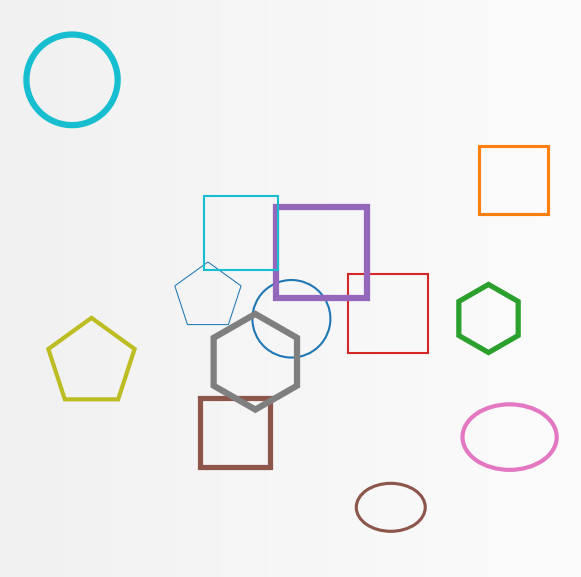[{"shape": "circle", "thickness": 1, "radius": 0.34, "center": [0.501, 0.447]}, {"shape": "pentagon", "thickness": 0.5, "radius": 0.3, "center": [0.358, 0.486]}, {"shape": "square", "thickness": 1.5, "radius": 0.29, "center": [0.883, 0.687]}, {"shape": "hexagon", "thickness": 2.5, "radius": 0.29, "center": [0.84, 0.448]}, {"shape": "square", "thickness": 1, "radius": 0.34, "center": [0.667, 0.457]}, {"shape": "square", "thickness": 3, "radius": 0.39, "center": [0.553, 0.562]}, {"shape": "square", "thickness": 2.5, "radius": 0.3, "center": [0.404, 0.25]}, {"shape": "oval", "thickness": 1.5, "radius": 0.3, "center": [0.672, 0.121]}, {"shape": "oval", "thickness": 2, "radius": 0.41, "center": [0.877, 0.242]}, {"shape": "hexagon", "thickness": 3, "radius": 0.41, "center": [0.439, 0.373]}, {"shape": "pentagon", "thickness": 2, "radius": 0.39, "center": [0.157, 0.371]}, {"shape": "circle", "thickness": 3, "radius": 0.39, "center": [0.124, 0.861]}, {"shape": "square", "thickness": 1, "radius": 0.32, "center": [0.415, 0.596]}]